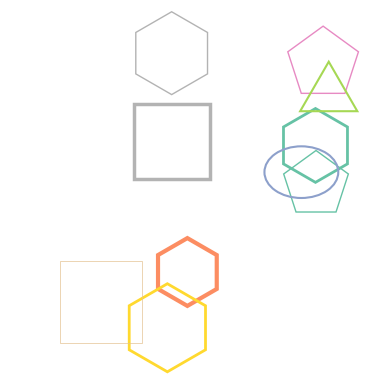[{"shape": "pentagon", "thickness": 1, "radius": 0.44, "center": [0.821, 0.521]}, {"shape": "hexagon", "thickness": 2, "radius": 0.48, "center": [0.819, 0.622]}, {"shape": "hexagon", "thickness": 3, "radius": 0.44, "center": [0.487, 0.293]}, {"shape": "oval", "thickness": 1.5, "radius": 0.48, "center": [0.783, 0.553]}, {"shape": "pentagon", "thickness": 1, "radius": 0.48, "center": [0.839, 0.836]}, {"shape": "triangle", "thickness": 1.5, "radius": 0.43, "center": [0.854, 0.754]}, {"shape": "hexagon", "thickness": 2, "radius": 0.57, "center": [0.435, 0.149]}, {"shape": "square", "thickness": 0.5, "radius": 0.54, "center": [0.262, 0.216]}, {"shape": "square", "thickness": 2.5, "radius": 0.49, "center": [0.446, 0.632]}, {"shape": "hexagon", "thickness": 1, "radius": 0.54, "center": [0.446, 0.862]}]